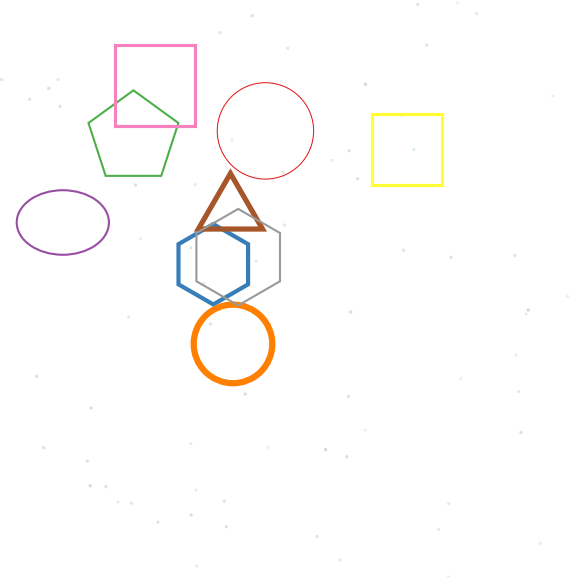[{"shape": "circle", "thickness": 0.5, "radius": 0.42, "center": [0.46, 0.772]}, {"shape": "hexagon", "thickness": 2, "radius": 0.35, "center": [0.369, 0.542]}, {"shape": "pentagon", "thickness": 1, "radius": 0.41, "center": [0.231, 0.761]}, {"shape": "oval", "thickness": 1, "radius": 0.4, "center": [0.109, 0.614]}, {"shape": "circle", "thickness": 3, "radius": 0.34, "center": [0.403, 0.404]}, {"shape": "square", "thickness": 1.5, "radius": 0.31, "center": [0.705, 0.74]}, {"shape": "triangle", "thickness": 2.5, "radius": 0.32, "center": [0.399, 0.635]}, {"shape": "square", "thickness": 1.5, "radius": 0.35, "center": [0.268, 0.851]}, {"shape": "hexagon", "thickness": 1, "radius": 0.42, "center": [0.412, 0.554]}]